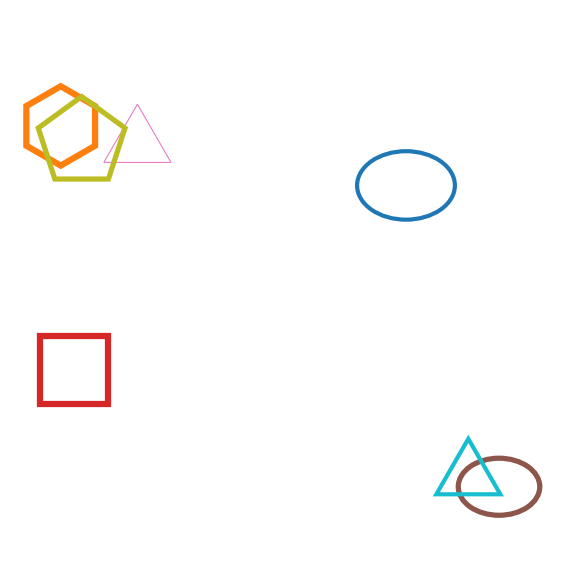[{"shape": "oval", "thickness": 2, "radius": 0.42, "center": [0.703, 0.678]}, {"shape": "hexagon", "thickness": 3, "radius": 0.34, "center": [0.105, 0.781]}, {"shape": "square", "thickness": 3, "radius": 0.29, "center": [0.128, 0.358]}, {"shape": "oval", "thickness": 2.5, "radius": 0.35, "center": [0.864, 0.156]}, {"shape": "triangle", "thickness": 0.5, "radius": 0.34, "center": [0.238, 0.752]}, {"shape": "pentagon", "thickness": 2.5, "radius": 0.39, "center": [0.141, 0.753]}, {"shape": "triangle", "thickness": 2, "radius": 0.32, "center": [0.811, 0.175]}]